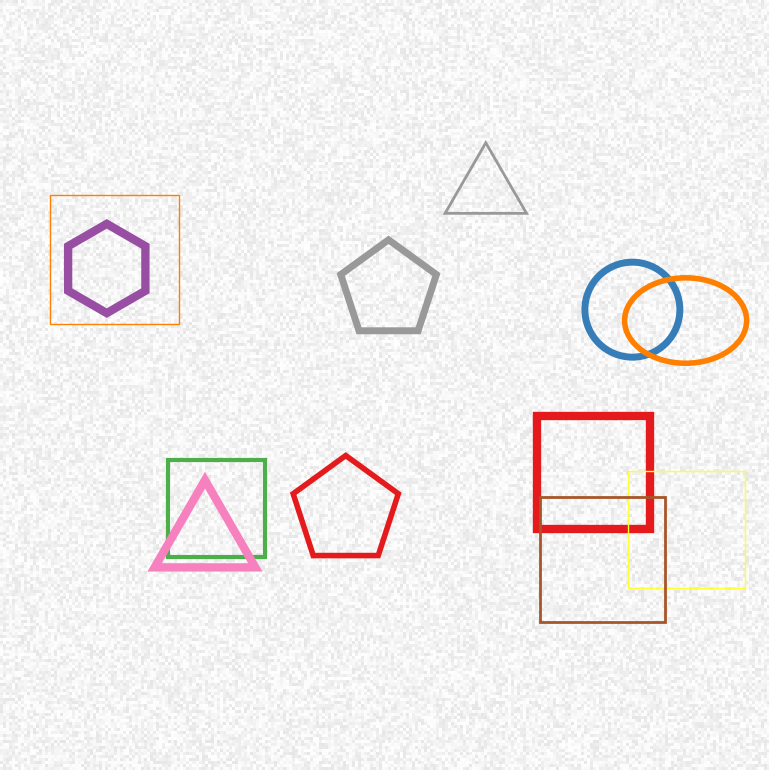[{"shape": "square", "thickness": 3, "radius": 0.37, "center": [0.771, 0.386]}, {"shape": "pentagon", "thickness": 2, "radius": 0.36, "center": [0.449, 0.337]}, {"shape": "circle", "thickness": 2.5, "radius": 0.31, "center": [0.821, 0.598]}, {"shape": "square", "thickness": 1.5, "radius": 0.31, "center": [0.281, 0.34]}, {"shape": "hexagon", "thickness": 3, "radius": 0.29, "center": [0.139, 0.651]}, {"shape": "oval", "thickness": 2, "radius": 0.4, "center": [0.89, 0.584]}, {"shape": "square", "thickness": 0.5, "radius": 0.42, "center": [0.149, 0.663]}, {"shape": "square", "thickness": 0.5, "radius": 0.38, "center": [0.891, 0.312]}, {"shape": "square", "thickness": 1, "radius": 0.41, "center": [0.783, 0.273]}, {"shape": "triangle", "thickness": 3, "radius": 0.38, "center": [0.266, 0.301]}, {"shape": "triangle", "thickness": 1, "radius": 0.31, "center": [0.631, 0.753]}, {"shape": "pentagon", "thickness": 2.5, "radius": 0.33, "center": [0.505, 0.623]}]